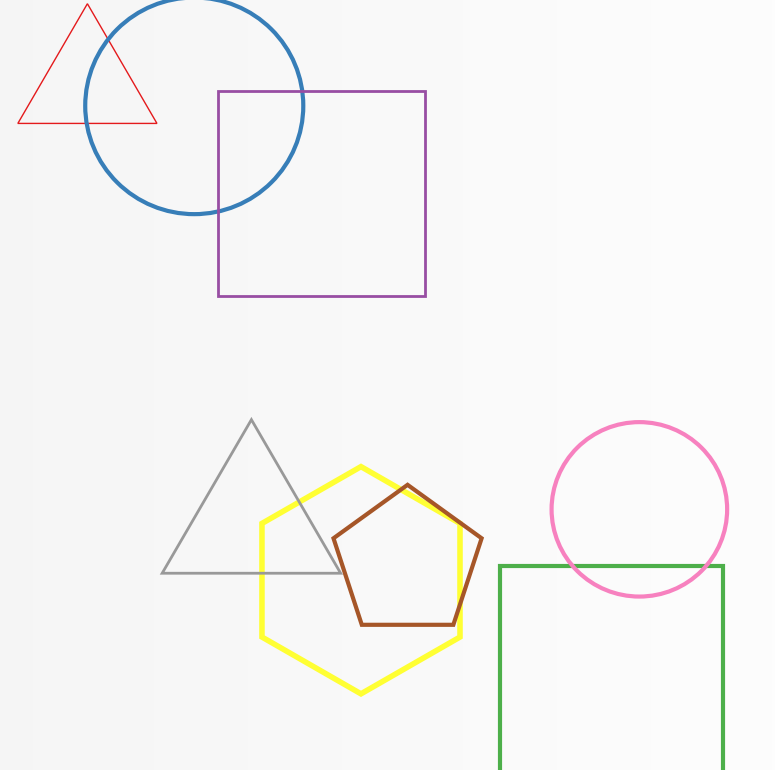[{"shape": "triangle", "thickness": 0.5, "radius": 0.52, "center": [0.113, 0.892]}, {"shape": "circle", "thickness": 1.5, "radius": 0.7, "center": [0.251, 0.863]}, {"shape": "square", "thickness": 1.5, "radius": 0.72, "center": [0.789, 0.122]}, {"shape": "square", "thickness": 1, "radius": 0.67, "center": [0.415, 0.749]}, {"shape": "hexagon", "thickness": 2, "radius": 0.74, "center": [0.466, 0.246]}, {"shape": "pentagon", "thickness": 1.5, "radius": 0.5, "center": [0.526, 0.27]}, {"shape": "circle", "thickness": 1.5, "radius": 0.57, "center": [0.825, 0.339]}, {"shape": "triangle", "thickness": 1, "radius": 0.66, "center": [0.324, 0.322]}]